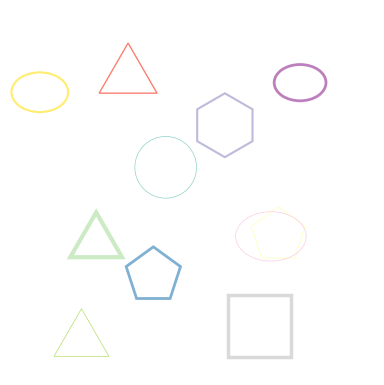[{"shape": "circle", "thickness": 0.5, "radius": 0.4, "center": [0.43, 0.565]}, {"shape": "pentagon", "thickness": 0.5, "radius": 0.37, "center": [0.723, 0.389]}, {"shape": "hexagon", "thickness": 1.5, "radius": 0.41, "center": [0.584, 0.675]}, {"shape": "triangle", "thickness": 1, "radius": 0.43, "center": [0.333, 0.801]}, {"shape": "pentagon", "thickness": 2, "radius": 0.37, "center": [0.398, 0.285]}, {"shape": "triangle", "thickness": 0.5, "radius": 0.41, "center": [0.212, 0.115]}, {"shape": "oval", "thickness": 0.5, "radius": 0.46, "center": [0.704, 0.386]}, {"shape": "square", "thickness": 2.5, "radius": 0.4, "center": [0.674, 0.153]}, {"shape": "oval", "thickness": 2, "radius": 0.34, "center": [0.779, 0.785]}, {"shape": "triangle", "thickness": 3, "radius": 0.39, "center": [0.25, 0.371]}, {"shape": "oval", "thickness": 1.5, "radius": 0.37, "center": [0.103, 0.76]}]